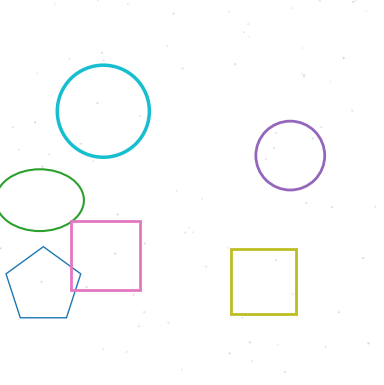[{"shape": "pentagon", "thickness": 1, "radius": 0.51, "center": [0.113, 0.257]}, {"shape": "oval", "thickness": 1.5, "radius": 0.57, "center": [0.103, 0.48]}, {"shape": "circle", "thickness": 2, "radius": 0.45, "center": [0.754, 0.596]}, {"shape": "square", "thickness": 2, "radius": 0.45, "center": [0.275, 0.337]}, {"shape": "square", "thickness": 2, "radius": 0.42, "center": [0.684, 0.269]}, {"shape": "circle", "thickness": 2.5, "radius": 0.6, "center": [0.268, 0.711]}]